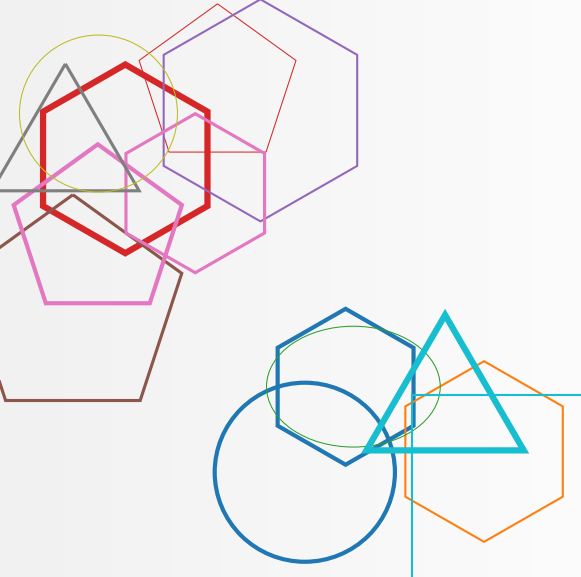[{"shape": "circle", "thickness": 2, "radius": 0.78, "center": [0.524, 0.181]}, {"shape": "hexagon", "thickness": 2, "radius": 0.67, "center": [0.595, 0.329]}, {"shape": "hexagon", "thickness": 1, "radius": 0.78, "center": [0.833, 0.217]}, {"shape": "oval", "thickness": 0.5, "radius": 0.75, "center": [0.608, 0.33]}, {"shape": "hexagon", "thickness": 3, "radius": 0.82, "center": [0.216, 0.724]}, {"shape": "pentagon", "thickness": 0.5, "radius": 0.71, "center": [0.374, 0.851]}, {"shape": "hexagon", "thickness": 1, "radius": 0.96, "center": [0.448, 0.808]}, {"shape": "pentagon", "thickness": 1.5, "radius": 0.98, "center": [0.125, 0.465]}, {"shape": "pentagon", "thickness": 2, "radius": 0.76, "center": [0.168, 0.597]}, {"shape": "hexagon", "thickness": 1.5, "radius": 0.69, "center": [0.336, 0.665]}, {"shape": "triangle", "thickness": 1.5, "radius": 0.73, "center": [0.113, 0.742]}, {"shape": "circle", "thickness": 0.5, "radius": 0.68, "center": [0.169, 0.803]}, {"shape": "square", "thickness": 1, "radius": 0.81, "center": [0.87, 0.154]}, {"shape": "triangle", "thickness": 3, "radius": 0.78, "center": [0.766, 0.297]}]